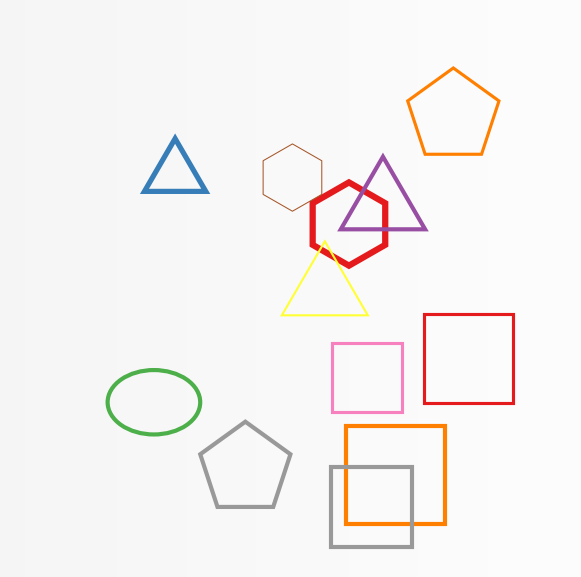[{"shape": "hexagon", "thickness": 3, "radius": 0.36, "center": [0.6, 0.611]}, {"shape": "square", "thickness": 1.5, "radius": 0.38, "center": [0.805, 0.378]}, {"shape": "triangle", "thickness": 2.5, "radius": 0.3, "center": [0.301, 0.698]}, {"shape": "oval", "thickness": 2, "radius": 0.4, "center": [0.265, 0.303]}, {"shape": "triangle", "thickness": 2, "radius": 0.42, "center": [0.659, 0.644]}, {"shape": "pentagon", "thickness": 1.5, "radius": 0.41, "center": [0.78, 0.799]}, {"shape": "square", "thickness": 2, "radius": 0.42, "center": [0.68, 0.176]}, {"shape": "triangle", "thickness": 1, "radius": 0.43, "center": [0.559, 0.496]}, {"shape": "hexagon", "thickness": 0.5, "radius": 0.29, "center": [0.503, 0.692]}, {"shape": "square", "thickness": 1.5, "radius": 0.3, "center": [0.632, 0.346]}, {"shape": "square", "thickness": 2, "radius": 0.35, "center": [0.64, 0.122]}, {"shape": "pentagon", "thickness": 2, "radius": 0.41, "center": [0.422, 0.187]}]